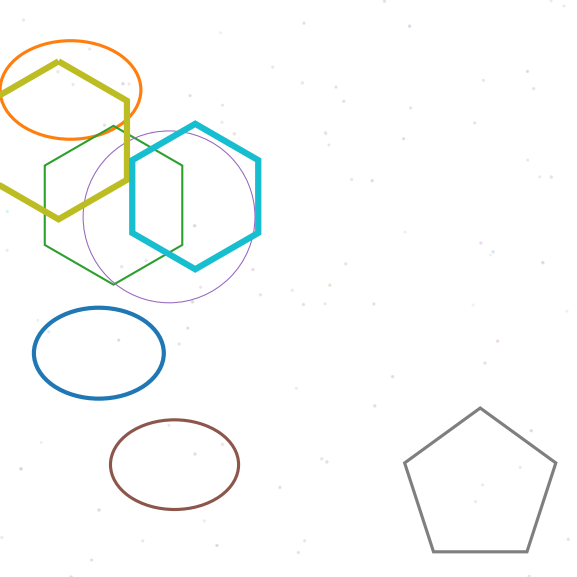[{"shape": "oval", "thickness": 2, "radius": 0.56, "center": [0.171, 0.388]}, {"shape": "oval", "thickness": 1.5, "radius": 0.61, "center": [0.122, 0.843]}, {"shape": "hexagon", "thickness": 1, "radius": 0.69, "center": [0.197, 0.644]}, {"shape": "circle", "thickness": 0.5, "radius": 0.74, "center": [0.293, 0.624]}, {"shape": "oval", "thickness": 1.5, "radius": 0.55, "center": [0.302, 0.195]}, {"shape": "pentagon", "thickness": 1.5, "radius": 0.69, "center": [0.832, 0.155]}, {"shape": "hexagon", "thickness": 3, "radius": 0.68, "center": [0.101, 0.756]}, {"shape": "hexagon", "thickness": 3, "radius": 0.63, "center": [0.338, 0.659]}]